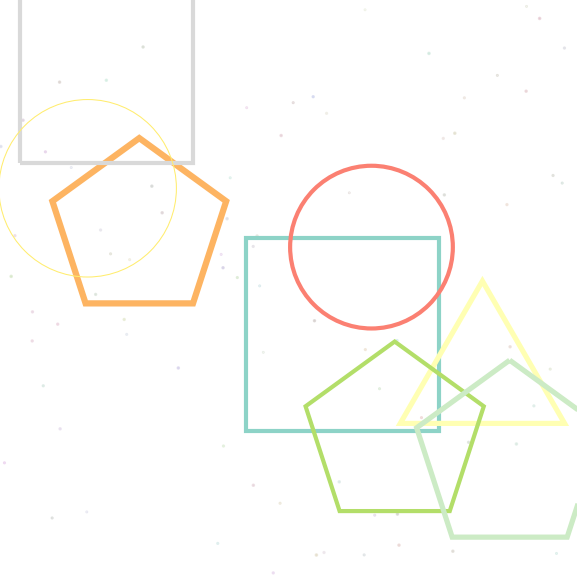[{"shape": "square", "thickness": 2, "radius": 0.83, "center": [0.593, 0.42]}, {"shape": "triangle", "thickness": 2.5, "radius": 0.82, "center": [0.835, 0.348]}, {"shape": "circle", "thickness": 2, "radius": 0.7, "center": [0.643, 0.571]}, {"shape": "pentagon", "thickness": 3, "radius": 0.79, "center": [0.241, 0.602]}, {"shape": "pentagon", "thickness": 2, "radius": 0.81, "center": [0.683, 0.245]}, {"shape": "square", "thickness": 2, "radius": 0.75, "center": [0.184, 0.866]}, {"shape": "pentagon", "thickness": 2.5, "radius": 0.85, "center": [0.883, 0.206]}, {"shape": "circle", "thickness": 0.5, "radius": 0.77, "center": [0.152, 0.673]}]